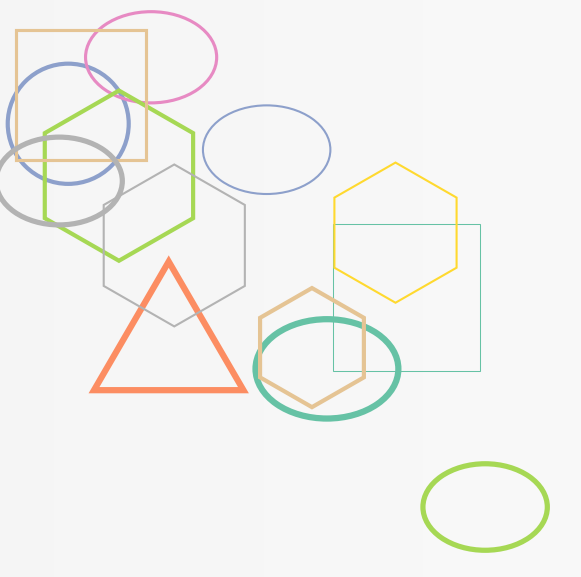[{"shape": "square", "thickness": 0.5, "radius": 0.63, "center": [0.699, 0.484]}, {"shape": "oval", "thickness": 3, "radius": 0.61, "center": [0.562, 0.36]}, {"shape": "triangle", "thickness": 3, "radius": 0.74, "center": [0.29, 0.398]}, {"shape": "oval", "thickness": 1, "radius": 0.55, "center": [0.459, 0.74]}, {"shape": "circle", "thickness": 2, "radius": 0.52, "center": [0.117, 0.785]}, {"shape": "oval", "thickness": 1.5, "radius": 0.56, "center": [0.26, 0.9]}, {"shape": "hexagon", "thickness": 2, "radius": 0.74, "center": [0.205, 0.695]}, {"shape": "oval", "thickness": 2.5, "radius": 0.53, "center": [0.835, 0.121]}, {"shape": "hexagon", "thickness": 1, "radius": 0.61, "center": [0.68, 0.596]}, {"shape": "square", "thickness": 1.5, "radius": 0.56, "center": [0.139, 0.835]}, {"shape": "hexagon", "thickness": 2, "radius": 0.52, "center": [0.537, 0.397]}, {"shape": "hexagon", "thickness": 1, "radius": 0.7, "center": [0.3, 0.574]}, {"shape": "oval", "thickness": 2.5, "radius": 0.54, "center": [0.102, 0.686]}]